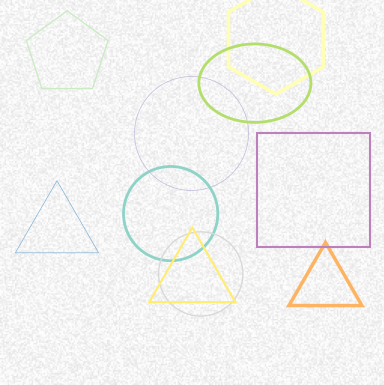[{"shape": "circle", "thickness": 2, "radius": 0.61, "center": [0.443, 0.445]}, {"shape": "hexagon", "thickness": 2.5, "radius": 0.71, "center": [0.717, 0.898]}, {"shape": "circle", "thickness": 0.5, "radius": 0.74, "center": [0.497, 0.653]}, {"shape": "triangle", "thickness": 0.5, "radius": 0.62, "center": [0.148, 0.406]}, {"shape": "triangle", "thickness": 2.5, "radius": 0.55, "center": [0.845, 0.261]}, {"shape": "oval", "thickness": 2, "radius": 0.73, "center": [0.662, 0.784]}, {"shape": "circle", "thickness": 1, "radius": 0.55, "center": [0.521, 0.288]}, {"shape": "square", "thickness": 1.5, "radius": 0.74, "center": [0.814, 0.507]}, {"shape": "pentagon", "thickness": 1, "radius": 0.56, "center": [0.175, 0.86]}, {"shape": "triangle", "thickness": 1.5, "radius": 0.65, "center": [0.499, 0.28]}]